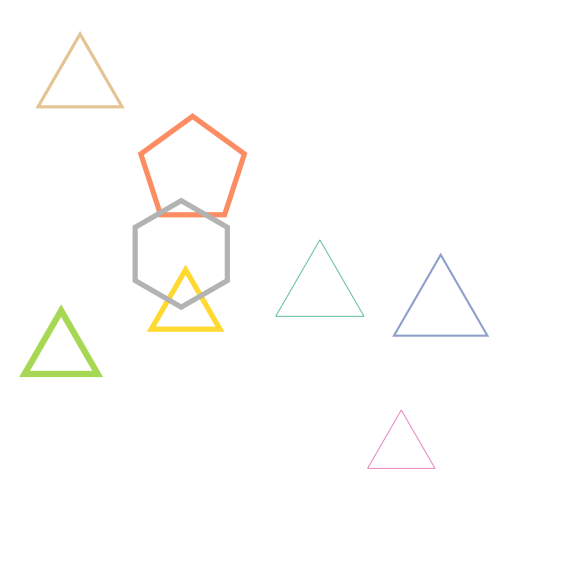[{"shape": "triangle", "thickness": 0.5, "radius": 0.44, "center": [0.554, 0.495]}, {"shape": "pentagon", "thickness": 2.5, "radius": 0.47, "center": [0.334, 0.703]}, {"shape": "triangle", "thickness": 1, "radius": 0.47, "center": [0.763, 0.465]}, {"shape": "triangle", "thickness": 0.5, "radius": 0.34, "center": [0.695, 0.222]}, {"shape": "triangle", "thickness": 3, "radius": 0.37, "center": [0.106, 0.388]}, {"shape": "triangle", "thickness": 2.5, "radius": 0.34, "center": [0.321, 0.463]}, {"shape": "triangle", "thickness": 1.5, "radius": 0.42, "center": [0.139, 0.856]}, {"shape": "hexagon", "thickness": 2.5, "radius": 0.46, "center": [0.314, 0.559]}]